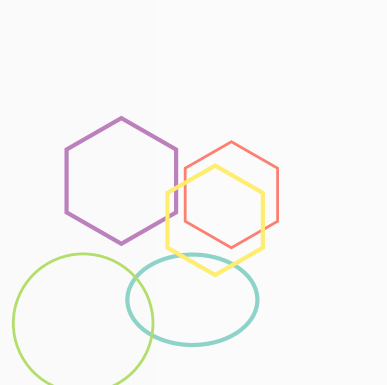[{"shape": "oval", "thickness": 3, "radius": 0.84, "center": [0.496, 0.221]}, {"shape": "hexagon", "thickness": 2, "radius": 0.69, "center": [0.597, 0.494]}, {"shape": "circle", "thickness": 2, "radius": 0.9, "center": [0.215, 0.16]}, {"shape": "hexagon", "thickness": 3, "radius": 0.82, "center": [0.313, 0.53]}, {"shape": "hexagon", "thickness": 3, "radius": 0.71, "center": [0.555, 0.428]}]